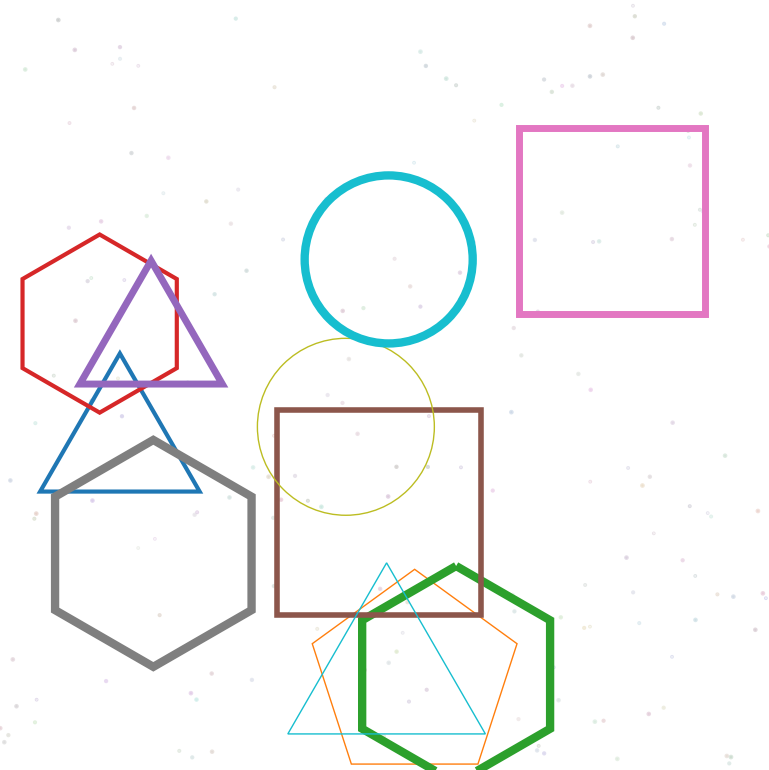[{"shape": "triangle", "thickness": 1.5, "radius": 0.6, "center": [0.156, 0.421]}, {"shape": "pentagon", "thickness": 0.5, "radius": 0.7, "center": [0.538, 0.121]}, {"shape": "hexagon", "thickness": 3, "radius": 0.7, "center": [0.592, 0.124]}, {"shape": "hexagon", "thickness": 1.5, "radius": 0.58, "center": [0.129, 0.58]}, {"shape": "triangle", "thickness": 2.5, "radius": 0.53, "center": [0.196, 0.555]}, {"shape": "square", "thickness": 2, "radius": 0.66, "center": [0.492, 0.334]}, {"shape": "square", "thickness": 2.5, "radius": 0.61, "center": [0.795, 0.713]}, {"shape": "hexagon", "thickness": 3, "radius": 0.74, "center": [0.199, 0.281]}, {"shape": "circle", "thickness": 0.5, "radius": 0.57, "center": [0.449, 0.446]}, {"shape": "circle", "thickness": 3, "radius": 0.55, "center": [0.505, 0.663]}, {"shape": "triangle", "thickness": 0.5, "radius": 0.74, "center": [0.502, 0.121]}]